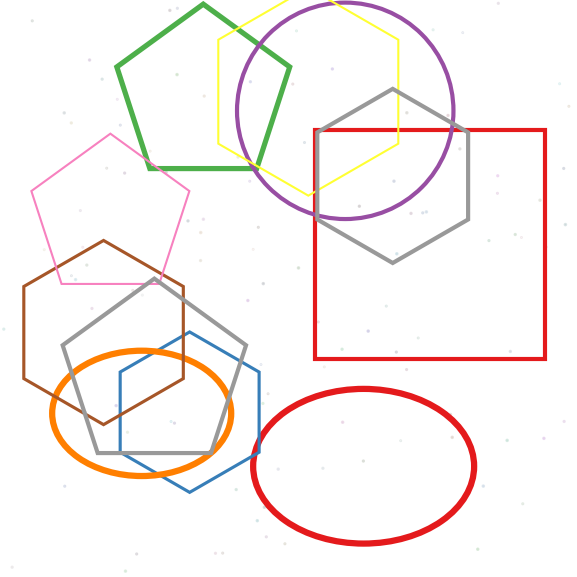[{"shape": "oval", "thickness": 3, "radius": 0.96, "center": [0.63, 0.192]}, {"shape": "square", "thickness": 2, "radius": 0.99, "center": [0.745, 0.576]}, {"shape": "hexagon", "thickness": 1.5, "radius": 0.69, "center": [0.328, 0.285]}, {"shape": "pentagon", "thickness": 2.5, "radius": 0.79, "center": [0.352, 0.835]}, {"shape": "circle", "thickness": 2, "radius": 0.94, "center": [0.598, 0.807]}, {"shape": "oval", "thickness": 3, "radius": 0.78, "center": [0.245, 0.283]}, {"shape": "hexagon", "thickness": 1, "radius": 0.9, "center": [0.534, 0.84]}, {"shape": "hexagon", "thickness": 1.5, "radius": 0.8, "center": [0.179, 0.423]}, {"shape": "pentagon", "thickness": 1, "radius": 0.72, "center": [0.191, 0.624]}, {"shape": "hexagon", "thickness": 2, "radius": 0.75, "center": [0.68, 0.694]}, {"shape": "pentagon", "thickness": 2, "radius": 0.83, "center": [0.267, 0.35]}]